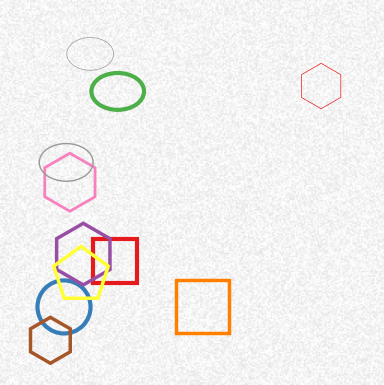[{"shape": "square", "thickness": 3, "radius": 0.29, "center": [0.299, 0.323]}, {"shape": "hexagon", "thickness": 0.5, "radius": 0.29, "center": [0.834, 0.777]}, {"shape": "circle", "thickness": 3, "radius": 0.34, "center": [0.166, 0.203]}, {"shape": "oval", "thickness": 3, "radius": 0.34, "center": [0.306, 0.763]}, {"shape": "hexagon", "thickness": 2.5, "radius": 0.4, "center": [0.216, 0.34]}, {"shape": "square", "thickness": 2.5, "radius": 0.34, "center": [0.525, 0.205]}, {"shape": "pentagon", "thickness": 2.5, "radius": 0.37, "center": [0.21, 0.286]}, {"shape": "hexagon", "thickness": 2.5, "radius": 0.3, "center": [0.131, 0.116]}, {"shape": "hexagon", "thickness": 2, "radius": 0.38, "center": [0.182, 0.527]}, {"shape": "oval", "thickness": 0.5, "radius": 0.3, "center": [0.234, 0.86]}, {"shape": "oval", "thickness": 1, "radius": 0.35, "center": [0.172, 0.578]}]